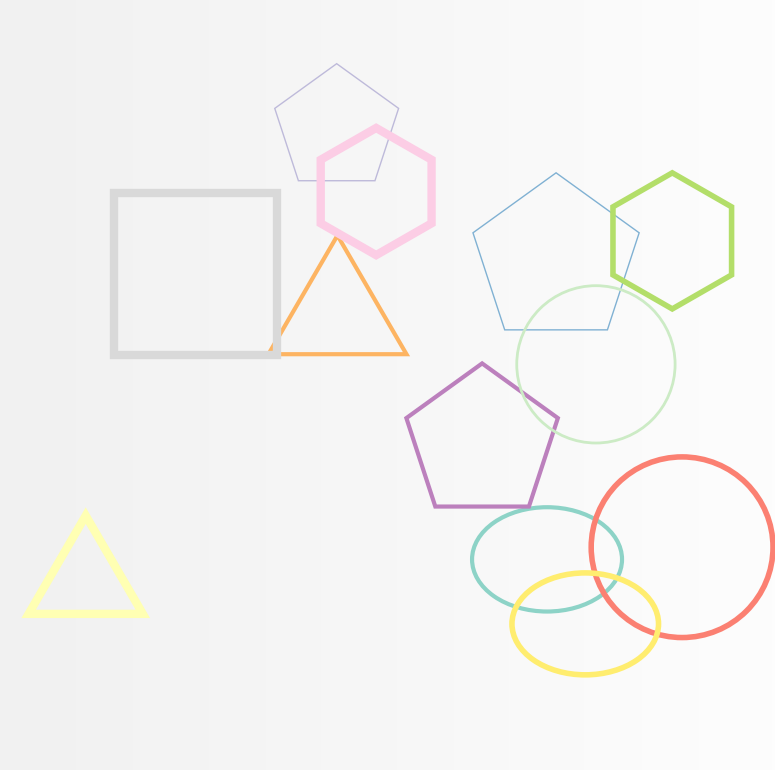[{"shape": "oval", "thickness": 1.5, "radius": 0.48, "center": [0.706, 0.274]}, {"shape": "triangle", "thickness": 3, "radius": 0.43, "center": [0.111, 0.245]}, {"shape": "pentagon", "thickness": 0.5, "radius": 0.42, "center": [0.434, 0.833]}, {"shape": "circle", "thickness": 2, "radius": 0.59, "center": [0.88, 0.289]}, {"shape": "pentagon", "thickness": 0.5, "radius": 0.56, "center": [0.718, 0.663]}, {"shape": "triangle", "thickness": 1.5, "radius": 0.51, "center": [0.435, 0.591]}, {"shape": "hexagon", "thickness": 2, "radius": 0.44, "center": [0.867, 0.687]}, {"shape": "hexagon", "thickness": 3, "radius": 0.41, "center": [0.485, 0.751]}, {"shape": "square", "thickness": 3, "radius": 0.52, "center": [0.252, 0.644]}, {"shape": "pentagon", "thickness": 1.5, "radius": 0.51, "center": [0.622, 0.425]}, {"shape": "circle", "thickness": 1, "radius": 0.51, "center": [0.769, 0.527]}, {"shape": "oval", "thickness": 2, "radius": 0.47, "center": [0.755, 0.19]}]